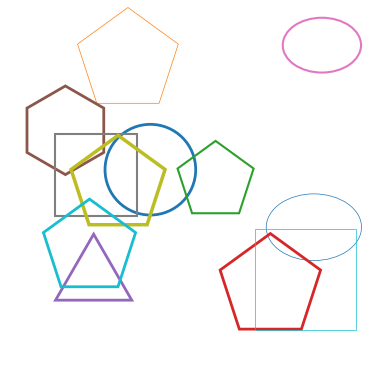[{"shape": "oval", "thickness": 0.5, "radius": 0.62, "center": [0.815, 0.41]}, {"shape": "circle", "thickness": 2, "radius": 0.59, "center": [0.391, 0.559]}, {"shape": "pentagon", "thickness": 0.5, "radius": 0.69, "center": [0.332, 0.843]}, {"shape": "pentagon", "thickness": 1.5, "radius": 0.52, "center": [0.56, 0.53]}, {"shape": "pentagon", "thickness": 2, "radius": 0.69, "center": [0.702, 0.256]}, {"shape": "triangle", "thickness": 2, "radius": 0.57, "center": [0.243, 0.277]}, {"shape": "hexagon", "thickness": 2, "radius": 0.58, "center": [0.17, 0.662]}, {"shape": "oval", "thickness": 1.5, "radius": 0.51, "center": [0.836, 0.883]}, {"shape": "square", "thickness": 1.5, "radius": 0.54, "center": [0.249, 0.546]}, {"shape": "pentagon", "thickness": 2.5, "radius": 0.64, "center": [0.307, 0.52]}, {"shape": "square", "thickness": 0.5, "radius": 0.66, "center": [0.794, 0.274]}, {"shape": "pentagon", "thickness": 2, "radius": 0.63, "center": [0.232, 0.357]}]